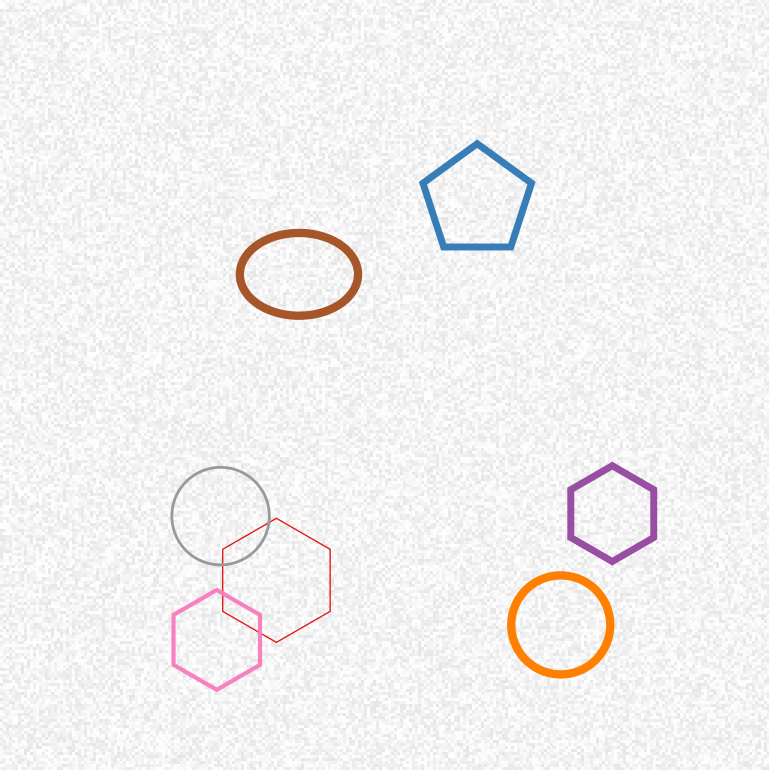[{"shape": "hexagon", "thickness": 0.5, "radius": 0.4, "center": [0.359, 0.246]}, {"shape": "pentagon", "thickness": 2.5, "radius": 0.37, "center": [0.62, 0.739]}, {"shape": "hexagon", "thickness": 2.5, "radius": 0.31, "center": [0.795, 0.333]}, {"shape": "circle", "thickness": 3, "radius": 0.32, "center": [0.728, 0.188]}, {"shape": "oval", "thickness": 3, "radius": 0.38, "center": [0.388, 0.644]}, {"shape": "hexagon", "thickness": 1.5, "radius": 0.32, "center": [0.282, 0.169]}, {"shape": "circle", "thickness": 1, "radius": 0.32, "center": [0.286, 0.33]}]